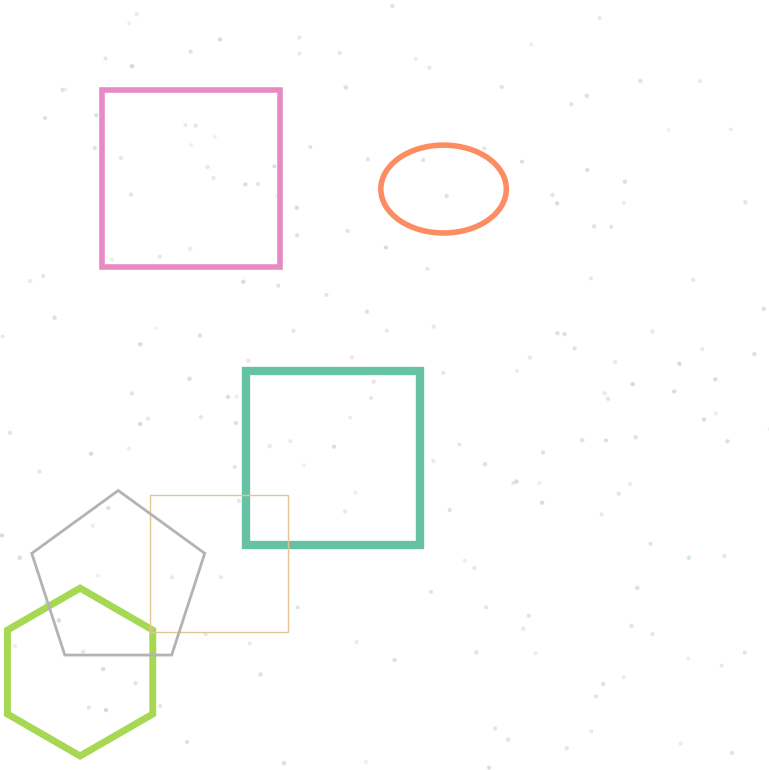[{"shape": "square", "thickness": 3, "radius": 0.57, "center": [0.433, 0.405]}, {"shape": "oval", "thickness": 2, "radius": 0.41, "center": [0.576, 0.754]}, {"shape": "square", "thickness": 2, "radius": 0.58, "center": [0.248, 0.768]}, {"shape": "hexagon", "thickness": 2.5, "radius": 0.54, "center": [0.104, 0.127]}, {"shape": "square", "thickness": 0.5, "radius": 0.45, "center": [0.284, 0.268]}, {"shape": "pentagon", "thickness": 1, "radius": 0.59, "center": [0.154, 0.245]}]